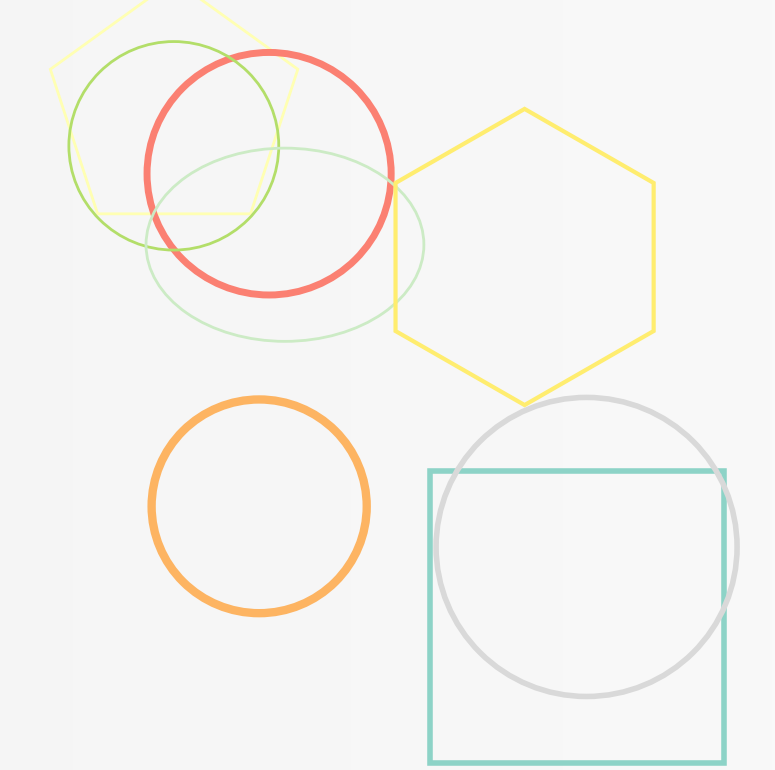[{"shape": "square", "thickness": 2, "radius": 0.95, "center": [0.745, 0.199]}, {"shape": "pentagon", "thickness": 1, "radius": 0.84, "center": [0.225, 0.858]}, {"shape": "circle", "thickness": 2.5, "radius": 0.79, "center": [0.347, 0.774]}, {"shape": "circle", "thickness": 3, "radius": 0.69, "center": [0.334, 0.342]}, {"shape": "circle", "thickness": 1, "radius": 0.68, "center": [0.224, 0.811]}, {"shape": "circle", "thickness": 2, "radius": 0.97, "center": [0.757, 0.29]}, {"shape": "oval", "thickness": 1, "radius": 0.9, "center": [0.368, 0.682]}, {"shape": "hexagon", "thickness": 1.5, "radius": 0.96, "center": [0.677, 0.666]}]